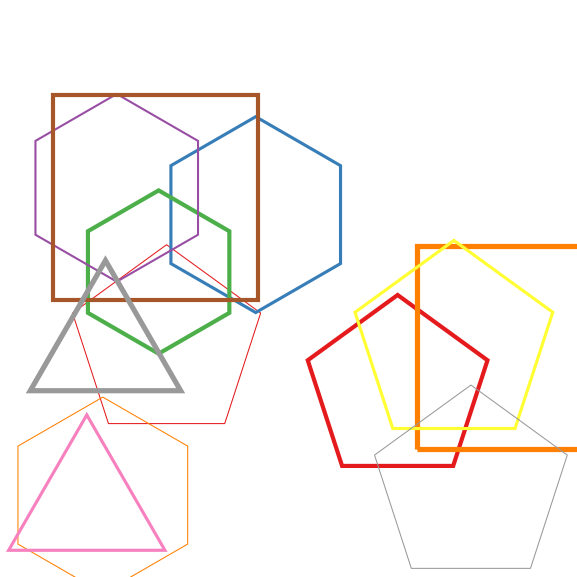[{"shape": "pentagon", "thickness": 0.5, "radius": 0.86, "center": [0.288, 0.404]}, {"shape": "pentagon", "thickness": 2, "radius": 0.82, "center": [0.689, 0.325]}, {"shape": "hexagon", "thickness": 1.5, "radius": 0.85, "center": [0.443, 0.628]}, {"shape": "hexagon", "thickness": 2, "radius": 0.71, "center": [0.275, 0.528]}, {"shape": "hexagon", "thickness": 1, "radius": 0.81, "center": [0.202, 0.674]}, {"shape": "hexagon", "thickness": 0.5, "radius": 0.85, "center": [0.178, 0.142]}, {"shape": "square", "thickness": 2.5, "radius": 0.88, "center": [0.897, 0.398]}, {"shape": "pentagon", "thickness": 1.5, "radius": 0.9, "center": [0.786, 0.403]}, {"shape": "square", "thickness": 2, "radius": 0.89, "center": [0.269, 0.657]}, {"shape": "triangle", "thickness": 1.5, "radius": 0.78, "center": [0.15, 0.124]}, {"shape": "triangle", "thickness": 2.5, "radius": 0.75, "center": [0.183, 0.398]}, {"shape": "pentagon", "thickness": 0.5, "radius": 0.88, "center": [0.815, 0.157]}]